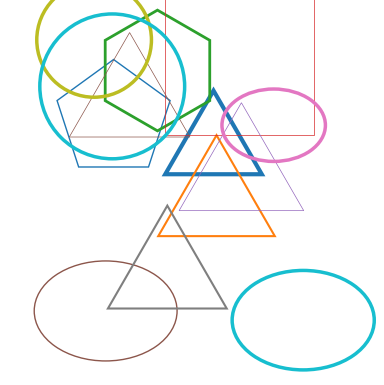[{"shape": "pentagon", "thickness": 1, "radius": 0.77, "center": [0.295, 0.691]}, {"shape": "triangle", "thickness": 3, "radius": 0.72, "center": [0.555, 0.62]}, {"shape": "triangle", "thickness": 1.5, "radius": 0.87, "center": [0.562, 0.474]}, {"shape": "hexagon", "thickness": 2, "radius": 0.78, "center": [0.409, 0.817]}, {"shape": "square", "thickness": 0.5, "radius": 0.97, "center": [0.623, 0.843]}, {"shape": "triangle", "thickness": 0.5, "radius": 0.93, "center": [0.627, 0.546]}, {"shape": "oval", "thickness": 1, "radius": 0.93, "center": [0.274, 0.192]}, {"shape": "triangle", "thickness": 0.5, "radius": 0.9, "center": [0.337, 0.735]}, {"shape": "oval", "thickness": 2.5, "radius": 0.67, "center": [0.711, 0.675]}, {"shape": "triangle", "thickness": 1.5, "radius": 0.89, "center": [0.435, 0.288]}, {"shape": "circle", "thickness": 2.5, "radius": 0.74, "center": [0.244, 0.896]}, {"shape": "circle", "thickness": 2.5, "radius": 0.94, "center": [0.292, 0.776]}, {"shape": "oval", "thickness": 2.5, "radius": 0.92, "center": [0.788, 0.168]}]